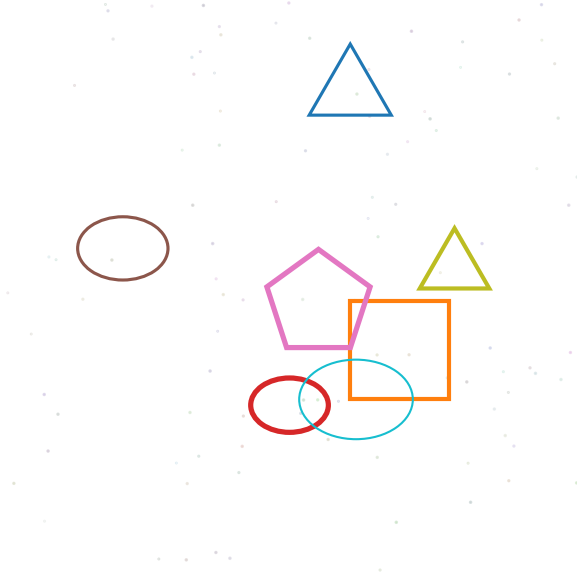[{"shape": "triangle", "thickness": 1.5, "radius": 0.41, "center": [0.606, 0.841]}, {"shape": "square", "thickness": 2, "radius": 0.42, "center": [0.692, 0.394]}, {"shape": "oval", "thickness": 2.5, "radius": 0.34, "center": [0.501, 0.298]}, {"shape": "oval", "thickness": 1.5, "radius": 0.39, "center": [0.213, 0.569]}, {"shape": "pentagon", "thickness": 2.5, "radius": 0.47, "center": [0.551, 0.473]}, {"shape": "triangle", "thickness": 2, "radius": 0.35, "center": [0.787, 0.534]}, {"shape": "oval", "thickness": 1, "radius": 0.49, "center": [0.616, 0.307]}]